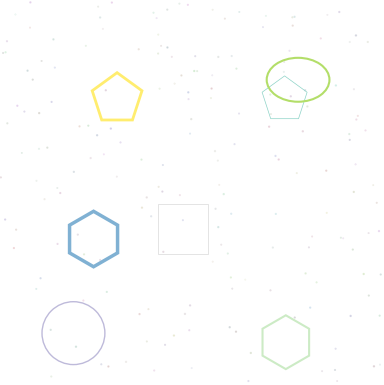[{"shape": "pentagon", "thickness": 0.5, "radius": 0.31, "center": [0.739, 0.741]}, {"shape": "circle", "thickness": 1, "radius": 0.41, "center": [0.191, 0.135]}, {"shape": "hexagon", "thickness": 2.5, "radius": 0.36, "center": [0.243, 0.379]}, {"shape": "oval", "thickness": 1.5, "radius": 0.41, "center": [0.774, 0.793]}, {"shape": "square", "thickness": 0.5, "radius": 0.33, "center": [0.476, 0.406]}, {"shape": "hexagon", "thickness": 1.5, "radius": 0.35, "center": [0.742, 0.111]}, {"shape": "pentagon", "thickness": 2, "radius": 0.34, "center": [0.304, 0.743]}]